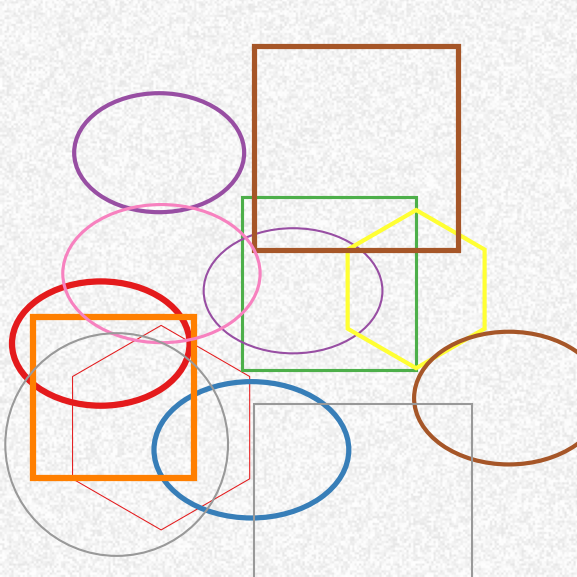[{"shape": "oval", "thickness": 3, "radius": 0.77, "center": [0.174, 0.404]}, {"shape": "hexagon", "thickness": 0.5, "radius": 0.89, "center": [0.279, 0.259]}, {"shape": "oval", "thickness": 2.5, "radius": 0.84, "center": [0.435, 0.22]}, {"shape": "square", "thickness": 1.5, "radius": 0.75, "center": [0.57, 0.509]}, {"shape": "oval", "thickness": 1, "radius": 0.77, "center": [0.507, 0.496]}, {"shape": "oval", "thickness": 2, "radius": 0.74, "center": [0.276, 0.735]}, {"shape": "square", "thickness": 3, "radius": 0.7, "center": [0.197, 0.312]}, {"shape": "hexagon", "thickness": 2, "radius": 0.68, "center": [0.721, 0.498]}, {"shape": "square", "thickness": 2.5, "radius": 0.88, "center": [0.617, 0.743]}, {"shape": "oval", "thickness": 2, "radius": 0.82, "center": [0.881, 0.31]}, {"shape": "oval", "thickness": 1.5, "radius": 0.85, "center": [0.28, 0.525]}, {"shape": "circle", "thickness": 1, "radius": 0.96, "center": [0.202, 0.229]}, {"shape": "square", "thickness": 1, "radius": 0.94, "center": [0.629, 0.111]}]